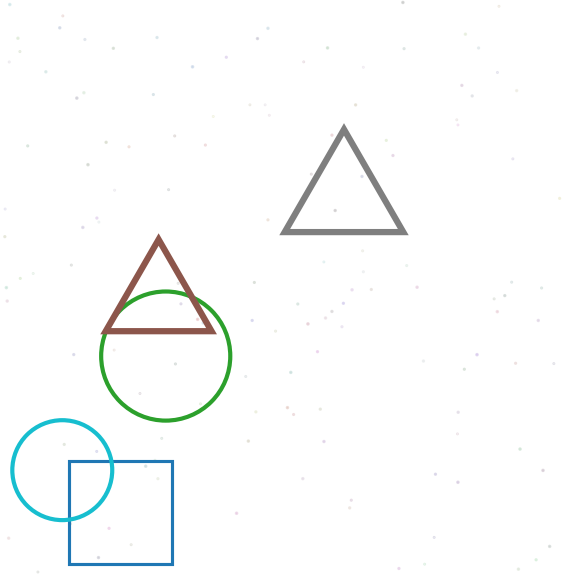[{"shape": "square", "thickness": 1.5, "radius": 0.45, "center": [0.209, 0.112]}, {"shape": "circle", "thickness": 2, "radius": 0.56, "center": [0.287, 0.383]}, {"shape": "triangle", "thickness": 3, "radius": 0.53, "center": [0.275, 0.479]}, {"shape": "triangle", "thickness": 3, "radius": 0.59, "center": [0.596, 0.657]}, {"shape": "circle", "thickness": 2, "radius": 0.43, "center": [0.108, 0.185]}]